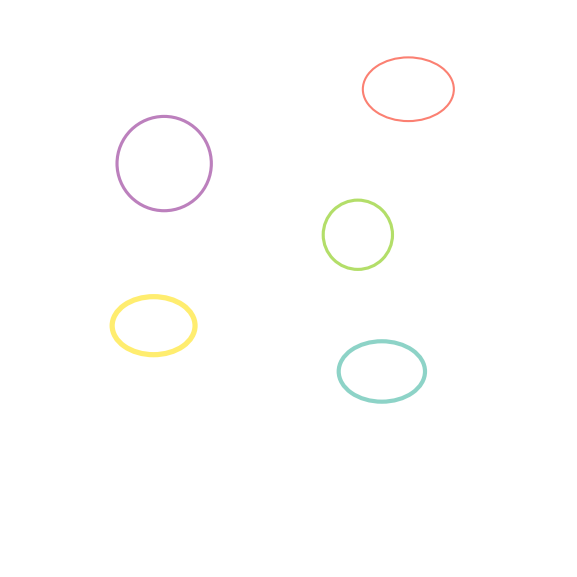[{"shape": "oval", "thickness": 2, "radius": 0.37, "center": [0.661, 0.356]}, {"shape": "oval", "thickness": 1, "radius": 0.39, "center": [0.707, 0.845]}, {"shape": "circle", "thickness": 1.5, "radius": 0.3, "center": [0.62, 0.593]}, {"shape": "circle", "thickness": 1.5, "radius": 0.41, "center": [0.284, 0.716]}, {"shape": "oval", "thickness": 2.5, "radius": 0.36, "center": [0.266, 0.435]}]